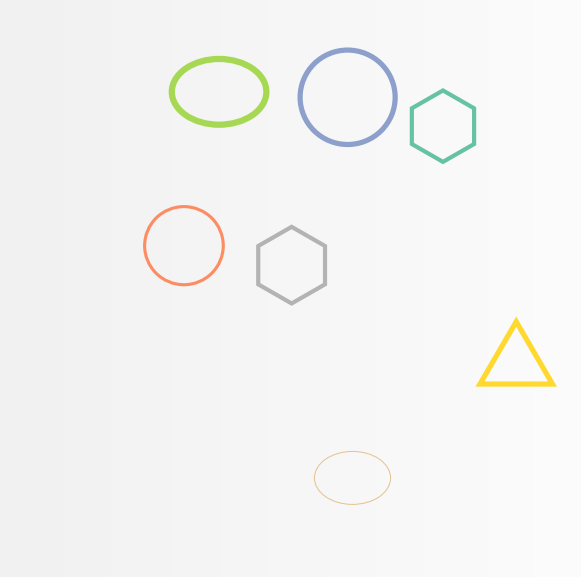[{"shape": "hexagon", "thickness": 2, "radius": 0.31, "center": [0.762, 0.781]}, {"shape": "circle", "thickness": 1.5, "radius": 0.34, "center": [0.316, 0.574]}, {"shape": "circle", "thickness": 2.5, "radius": 0.41, "center": [0.598, 0.831]}, {"shape": "oval", "thickness": 3, "radius": 0.41, "center": [0.377, 0.84]}, {"shape": "triangle", "thickness": 2.5, "radius": 0.36, "center": [0.888, 0.37]}, {"shape": "oval", "thickness": 0.5, "radius": 0.33, "center": [0.606, 0.172]}, {"shape": "hexagon", "thickness": 2, "radius": 0.33, "center": [0.502, 0.54]}]